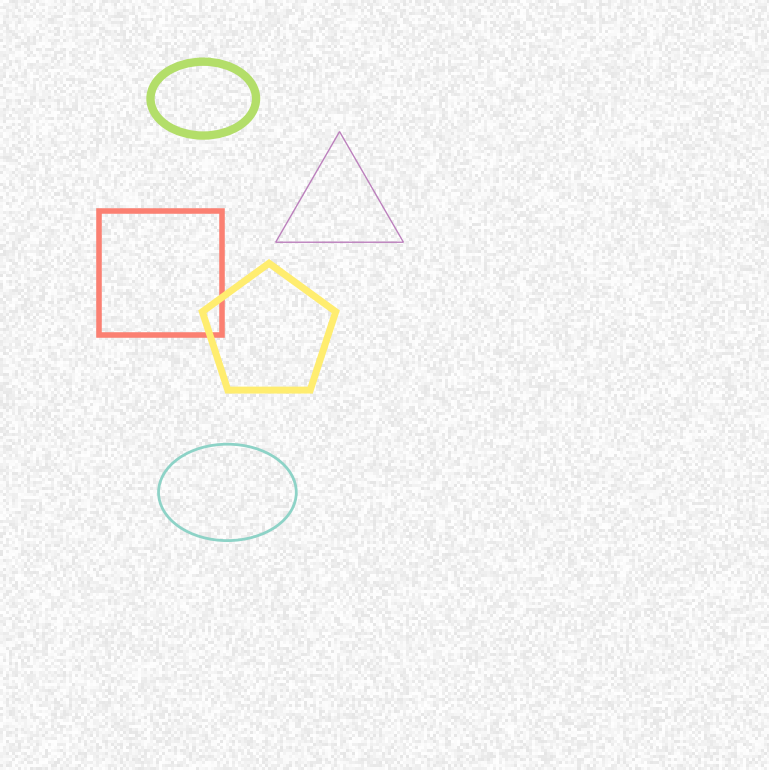[{"shape": "oval", "thickness": 1, "radius": 0.45, "center": [0.295, 0.361]}, {"shape": "square", "thickness": 2, "radius": 0.4, "center": [0.208, 0.645]}, {"shape": "oval", "thickness": 3, "radius": 0.34, "center": [0.264, 0.872]}, {"shape": "triangle", "thickness": 0.5, "radius": 0.48, "center": [0.441, 0.733]}, {"shape": "pentagon", "thickness": 2.5, "radius": 0.46, "center": [0.349, 0.567]}]